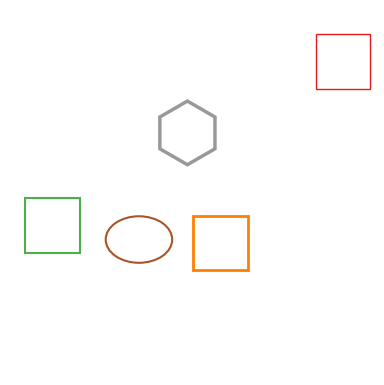[{"shape": "square", "thickness": 1, "radius": 0.35, "center": [0.891, 0.84]}, {"shape": "square", "thickness": 1.5, "radius": 0.36, "center": [0.137, 0.415]}, {"shape": "square", "thickness": 2, "radius": 0.35, "center": [0.573, 0.369]}, {"shape": "oval", "thickness": 1.5, "radius": 0.43, "center": [0.361, 0.378]}, {"shape": "hexagon", "thickness": 2.5, "radius": 0.41, "center": [0.487, 0.655]}]